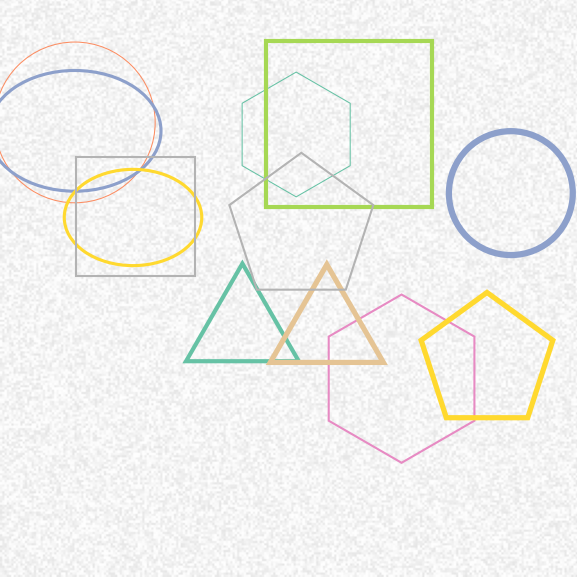[{"shape": "hexagon", "thickness": 0.5, "radius": 0.54, "center": [0.513, 0.766]}, {"shape": "triangle", "thickness": 2, "radius": 0.56, "center": [0.42, 0.43]}, {"shape": "circle", "thickness": 0.5, "radius": 0.7, "center": [0.13, 0.787]}, {"shape": "circle", "thickness": 3, "radius": 0.54, "center": [0.885, 0.665]}, {"shape": "oval", "thickness": 1.5, "radius": 0.75, "center": [0.129, 0.773]}, {"shape": "hexagon", "thickness": 1, "radius": 0.73, "center": [0.695, 0.343]}, {"shape": "square", "thickness": 2, "radius": 0.72, "center": [0.605, 0.784]}, {"shape": "oval", "thickness": 1.5, "radius": 0.6, "center": [0.23, 0.623]}, {"shape": "pentagon", "thickness": 2.5, "radius": 0.6, "center": [0.843, 0.373]}, {"shape": "triangle", "thickness": 2.5, "radius": 0.57, "center": [0.566, 0.428]}, {"shape": "pentagon", "thickness": 1, "radius": 0.66, "center": [0.522, 0.604]}, {"shape": "square", "thickness": 1, "radius": 0.51, "center": [0.234, 0.624]}]